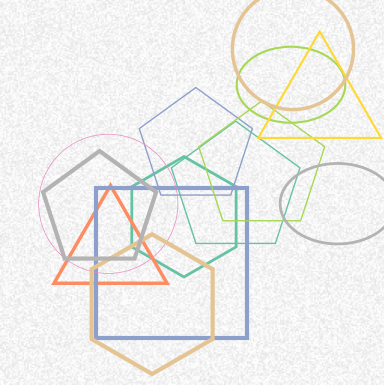[{"shape": "hexagon", "thickness": 2, "radius": 0.78, "center": [0.478, 0.437]}, {"shape": "pentagon", "thickness": 1, "radius": 0.88, "center": [0.612, 0.51]}, {"shape": "triangle", "thickness": 2.5, "radius": 0.85, "center": [0.287, 0.349]}, {"shape": "pentagon", "thickness": 1, "radius": 0.77, "center": [0.509, 0.618]}, {"shape": "square", "thickness": 3, "radius": 0.98, "center": [0.446, 0.317]}, {"shape": "circle", "thickness": 0.5, "radius": 0.9, "center": [0.281, 0.47]}, {"shape": "pentagon", "thickness": 1, "radius": 0.86, "center": [0.68, 0.566]}, {"shape": "oval", "thickness": 1.5, "radius": 0.71, "center": [0.756, 0.78]}, {"shape": "triangle", "thickness": 1.5, "radius": 0.92, "center": [0.83, 0.734]}, {"shape": "circle", "thickness": 2.5, "radius": 0.79, "center": [0.761, 0.873]}, {"shape": "hexagon", "thickness": 3, "radius": 0.91, "center": [0.395, 0.21]}, {"shape": "pentagon", "thickness": 3, "radius": 0.77, "center": [0.259, 0.453]}, {"shape": "oval", "thickness": 2, "radius": 0.75, "center": [0.877, 0.471]}]